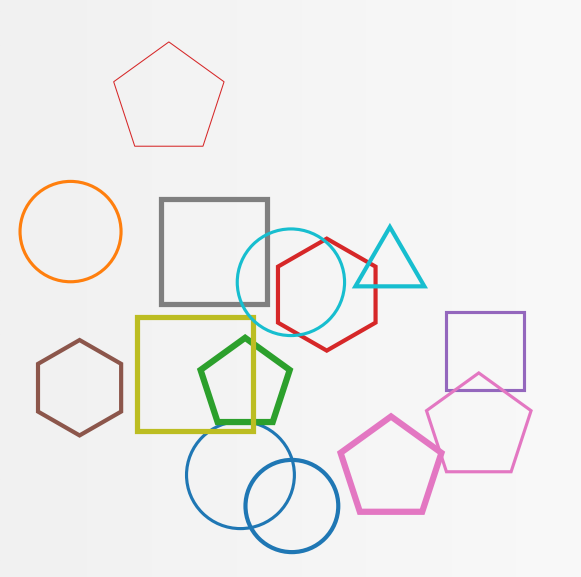[{"shape": "circle", "thickness": 1.5, "radius": 0.46, "center": [0.414, 0.177]}, {"shape": "circle", "thickness": 2, "radius": 0.4, "center": [0.502, 0.123]}, {"shape": "circle", "thickness": 1.5, "radius": 0.43, "center": [0.121, 0.598]}, {"shape": "pentagon", "thickness": 3, "radius": 0.4, "center": [0.422, 0.334]}, {"shape": "pentagon", "thickness": 0.5, "radius": 0.5, "center": [0.291, 0.827]}, {"shape": "hexagon", "thickness": 2, "radius": 0.48, "center": [0.562, 0.489]}, {"shape": "square", "thickness": 1.5, "radius": 0.34, "center": [0.835, 0.391]}, {"shape": "hexagon", "thickness": 2, "radius": 0.41, "center": [0.137, 0.328]}, {"shape": "pentagon", "thickness": 1.5, "radius": 0.47, "center": [0.824, 0.259]}, {"shape": "pentagon", "thickness": 3, "radius": 0.46, "center": [0.673, 0.187]}, {"shape": "square", "thickness": 2.5, "radius": 0.46, "center": [0.367, 0.564]}, {"shape": "square", "thickness": 2.5, "radius": 0.5, "center": [0.336, 0.351]}, {"shape": "circle", "thickness": 1.5, "radius": 0.46, "center": [0.5, 0.51]}, {"shape": "triangle", "thickness": 2, "radius": 0.34, "center": [0.671, 0.538]}]